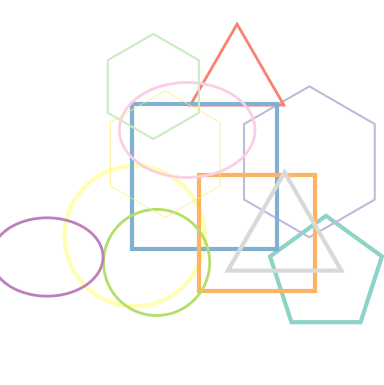[{"shape": "pentagon", "thickness": 3, "radius": 0.76, "center": [0.847, 0.287]}, {"shape": "circle", "thickness": 3, "radius": 0.91, "center": [0.35, 0.387]}, {"shape": "hexagon", "thickness": 1.5, "radius": 0.98, "center": [0.804, 0.58]}, {"shape": "triangle", "thickness": 2, "radius": 0.7, "center": [0.616, 0.797]}, {"shape": "square", "thickness": 3, "radius": 0.94, "center": [0.532, 0.542]}, {"shape": "square", "thickness": 3, "radius": 0.75, "center": [0.667, 0.395]}, {"shape": "circle", "thickness": 2, "radius": 0.69, "center": [0.407, 0.318]}, {"shape": "oval", "thickness": 2, "radius": 0.88, "center": [0.486, 0.662]}, {"shape": "triangle", "thickness": 3, "radius": 0.85, "center": [0.739, 0.382]}, {"shape": "oval", "thickness": 2, "radius": 0.73, "center": [0.122, 0.333]}, {"shape": "hexagon", "thickness": 1.5, "radius": 0.68, "center": [0.398, 0.775]}, {"shape": "hexagon", "thickness": 0.5, "radius": 0.82, "center": [0.429, 0.6]}]